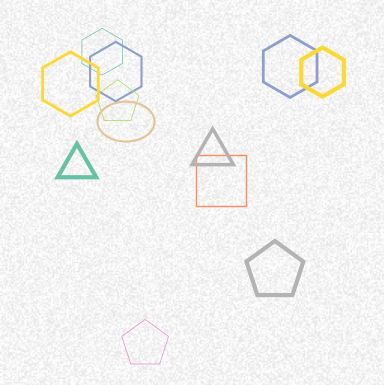[{"shape": "triangle", "thickness": 3, "radius": 0.29, "center": [0.2, 0.569]}, {"shape": "hexagon", "thickness": 0.5, "radius": 0.3, "center": [0.265, 0.866]}, {"shape": "square", "thickness": 1, "radius": 0.33, "center": [0.574, 0.53]}, {"shape": "hexagon", "thickness": 2, "radius": 0.4, "center": [0.754, 0.827]}, {"shape": "hexagon", "thickness": 1.5, "radius": 0.39, "center": [0.301, 0.814]}, {"shape": "pentagon", "thickness": 0.5, "radius": 0.32, "center": [0.377, 0.106]}, {"shape": "pentagon", "thickness": 0.5, "radius": 0.29, "center": [0.305, 0.734]}, {"shape": "hexagon", "thickness": 2, "radius": 0.42, "center": [0.183, 0.782]}, {"shape": "hexagon", "thickness": 3, "radius": 0.32, "center": [0.838, 0.813]}, {"shape": "oval", "thickness": 1.5, "radius": 0.37, "center": [0.327, 0.684]}, {"shape": "triangle", "thickness": 2.5, "radius": 0.31, "center": [0.552, 0.603]}, {"shape": "pentagon", "thickness": 3, "radius": 0.39, "center": [0.714, 0.297]}]